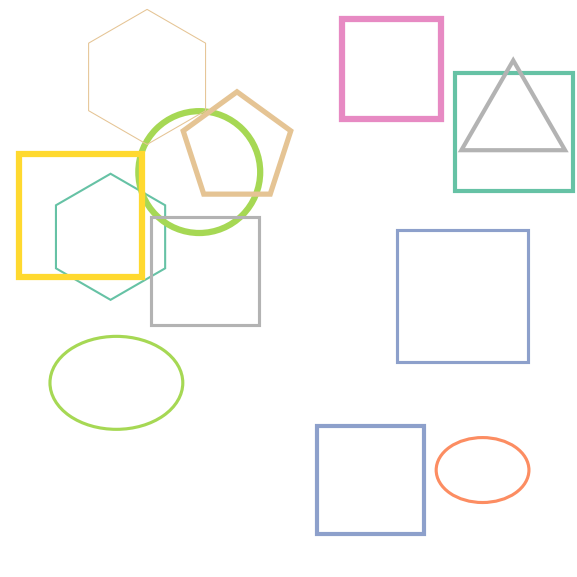[{"shape": "square", "thickness": 2, "radius": 0.51, "center": [0.89, 0.771]}, {"shape": "hexagon", "thickness": 1, "radius": 0.55, "center": [0.191, 0.589]}, {"shape": "oval", "thickness": 1.5, "radius": 0.4, "center": [0.836, 0.185]}, {"shape": "square", "thickness": 2, "radius": 0.47, "center": [0.641, 0.168]}, {"shape": "square", "thickness": 1.5, "radius": 0.57, "center": [0.801, 0.487]}, {"shape": "square", "thickness": 3, "radius": 0.43, "center": [0.678, 0.88]}, {"shape": "circle", "thickness": 3, "radius": 0.53, "center": [0.345, 0.701]}, {"shape": "oval", "thickness": 1.5, "radius": 0.57, "center": [0.202, 0.336]}, {"shape": "square", "thickness": 3, "radius": 0.53, "center": [0.14, 0.626]}, {"shape": "hexagon", "thickness": 0.5, "radius": 0.58, "center": [0.255, 0.866]}, {"shape": "pentagon", "thickness": 2.5, "radius": 0.49, "center": [0.41, 0.742]}, {"shape": "square", "thickness": 1.5, "radius": 0.47, "center": [0.355, 0.53]}, {"shape": "triangle", "thickness": 2, "radius": 0.52, "center": [0.889, 0.791]}]